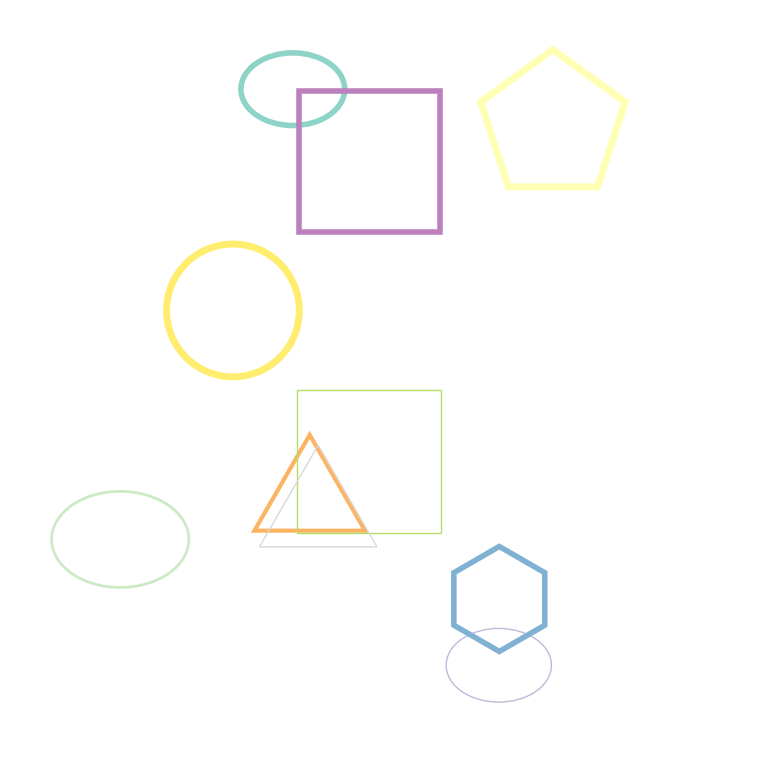[{"shape": "oval", "thickness": 2, "radius": 0.34, "center": [0.38, 0.884]}, {"shape": "pentagon", "thickness": 2.5, "radius": 0.49, "center": [0.718, 0.837]}, {"shape": "oval", "thickness": 0.5, "radius": 0.34, "center": [0.648, 0.136]}, {"shape": "hexagon", "thickness": 2, "radius": 0.34, "center": [0.648, 0.222]}, {"shape": "triangle", "thickness": 1.5, "radius": 0.41, "center": [0.402, 0.352]}, {"shape": "square", "thickness": 0.5, "radius": 0.47, "center": [0.479, 0.401]}, {"shape": "triangle", "thickness": 0.5, "radius": 0.44, "center": [0.413, 0.334]}, {"shape": "square", "thickness": 2, "radius": 0.46, "center": [0.48, 0.79]}, {"shape": "oval", "thickness": 1, "radius": 0.45, "center": [0.156, 0.299]}, {"shape": "circle", "thickness": 2.5, "radius": 0.43, "center": [0.303, 0.597]}]